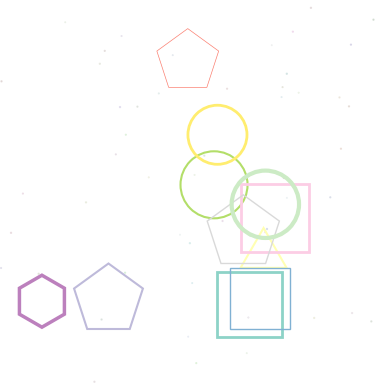[{"shape": "square", "thickness": 2, "radius": 0.42, "center": [0.648, 0.209]}, {"shape": "triangle", "thickness": 1.5, "radius": 0.35, "center": [0.685, 0.339]}, {"shape": "pentagon", "thickness": 1.5, "radius": 0.47, "center": [0.282, 0.222]}, {"shape": "pentagon", "thickness": 0.5, "radius": 0.42, "center": [0.488, 0.841]}, {"shape": "square", "thickness": 1, "radius": 0.39, "center": [0.676, 0.224]}, {"shape": "circle", "thickness": 1.5, "radius": 0.44, "center": [0.556, 0.52]}, {"shape": "square", "thickness": 2, "radius": 0.44, "center": [0.714, 0.433]}, {"shape": "pentagon", "thickness": 1, "radius": 0.49, "center": [0.632, 0.395]}, {"shape": "hexagon", "thickness": 2.5, "radius": 0.34, "center": [0.109, 0.218]}, {"shape": "circle", "thickness": 3, "radius": 0.44, "center": [0.689, 0.469]}, {"shape": "circle", "thickness": 2, "radius": 0.38, "center": [0.565, 0.65]}]